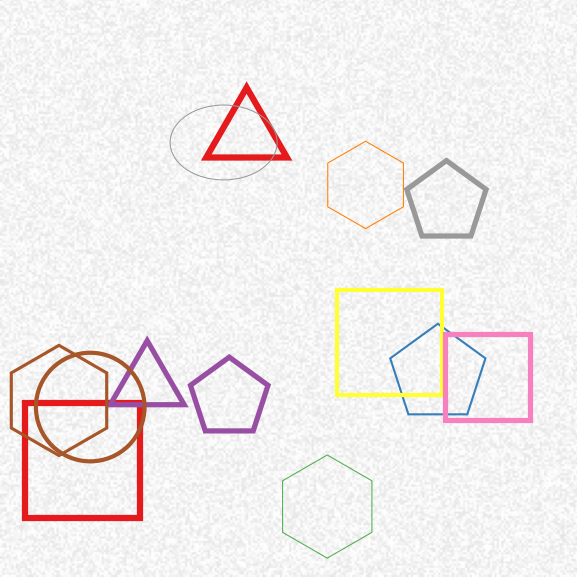[{"shape": "square", "thickness": 3, "radius": 0.5, "center": [0.142, 0.202]}, {"shape": "triangle", "thickness": 3, "radius": 0.4, "center": [0.427, 0.767]}, {"shape": "pentagon", "thickness": 1, "radius": 0.43, "center": [0.758, 0.352]}, {"shape": "hexagon", "thickness": 0.5, "radius": 0.45, "center": [0.567, 0.122]}, {"shape": "triangle", "thickness": 2.5, "radius": 0.37, "center": [0.255, 0.335]}, {"shape": "pentagon", "thickness": 2.5, "radius": 0.35, "center": [0.397, 0.31]}, {"shape": "hexagon", "thickness": 0.5, "radius": 0.38, "center": [0.633, 0.679]}, {"shape": "square", "thickness": 2, "radius": 0.45, "center": [0.675, 0.406]}, {"shape": "hexagon", "thickness": 1.5, "radius": 0.48, "center": [0.102, 0.306]}, {"shape": "circle", "thickness": 2, "radius": 0.47, "center": [0.156, 0.294]}, {"shape": "square", "thickness": 2.5, "radius": 0.37, "center": [0.844, 0.346]}, {"shape": "oval", "thickness": 0.5, "radius": 0.46, "center": [0.387, 0.752]}, {"shape": "pentagon", "thickness": 2.5, "radius": 0.36, "center": [0.773, 0.649]}]